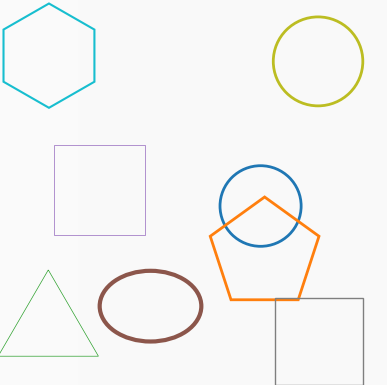[{"shape": "circle", "thickness": 2, "radius": 0.52, "center": [0.672, 0.465]}, {"shape": "pentagon", "thickness": 2, "radius": 0.74, "center": [0.683, 0.341]}, {"shape": "triangle", "thickness": 0.5, "radius": 0.75, "center": [0.125, 0.149]}, {"shape": "square", "thickness": 0.5, "radius": 0.58, "center": [0.257, 0.507]}, {"shape": "oval", "thickness": 3, "radius": 0.66, "center": [0.388, 0.205]}, {"shape": "square", "thickness": 1, "radius": 0.56, "center": [0.823, 0.114]}, {"shape": "circle", "thickness": 2, "radius": 0.58, "center": [0.821, 0.841]}, {"shape": "hexagon", "thickness": 1.5, "radius": 0.68, "center": [0.126, 0.855]}]